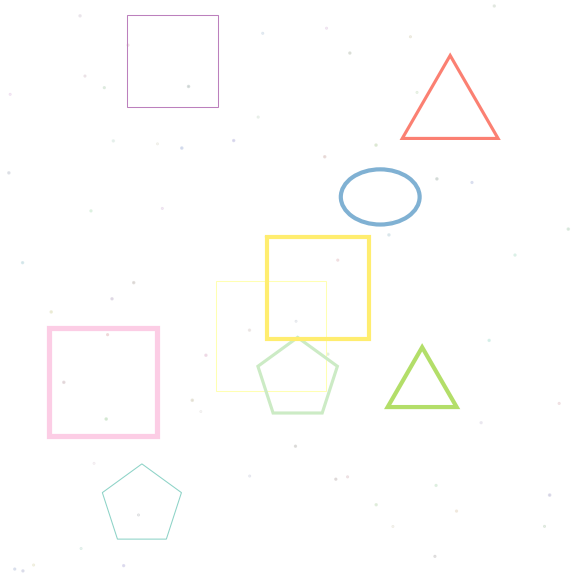[{"shape": "pentagon", "thickness": 0.5, "radius": 0.36, "center": [0.246, 0.124]}, {"shape": "square", "thickness": 0.5, "radius": 0.47, "center": [0.469, 0.417]}, {"shape": "triangle", "thickness": 1.5, "radius": 0.48, "center": [0.78, 0.807]}, {"shape": "oval", "thickness": 2, "radius": 0.34, "center": [0.658, 0.658]}, {"shape": "triangle", "thickness": 2, "radius": 0.34, "center": [0.731, 0.329]}, {"shape": "square", "thickness": 2.5, "radius": 0.47, "center": [0.178, 0.337]}, {"shape": "square", "thickness": 0.5, "radius": 0.4, "center": [0.299, 0.894]}, {"shape": "pentagon", "thickness": 1.5, "radius": 0.36, "center": [0.515, 0.343]}, {"shape": "square", "thickness": 2, "radius": 0.44, "center": [0.55, 0.5]}]